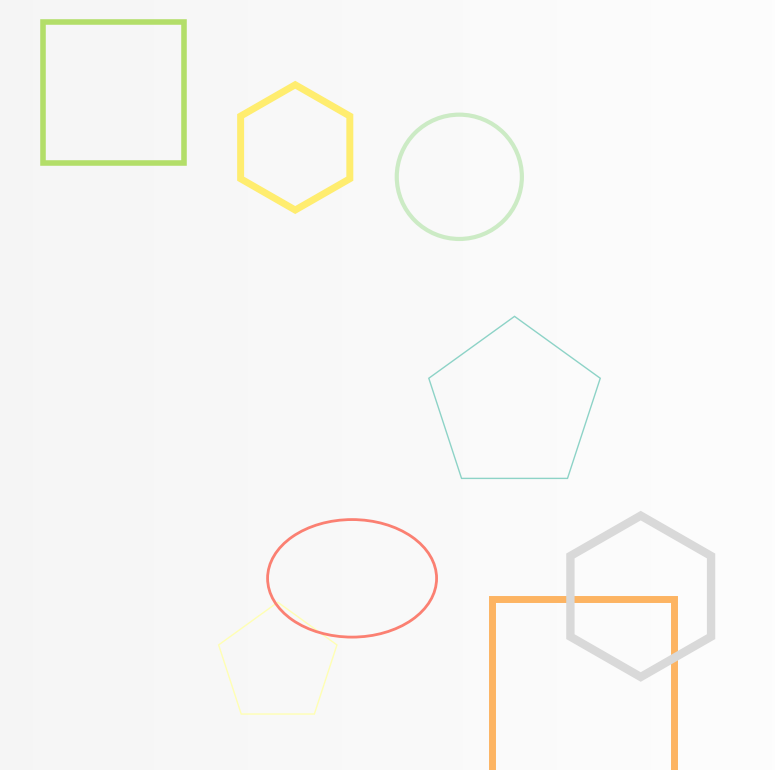[{"shape": "pentagon", "thickness": 0.5, "radius": 0.58, "center": [0.664, 0.473]}, {"shape": "pentagon", "thickness": 0.5, "radius": 0.4, "center": [0.358, 0.138]}, {"shape": "oval", "thickness": 1, "radius": 0.55, "center": [0.454, 0.249]}, {"shape": "square", "thickness": 2.5, "radius": 0.59, "center": [0.752, 0.104]}, {"shape": "square", "thickness": 2, "radius": 0.46, "center": [0.147, 0.88]}, {"shape": "hexagon", "thickness": 3, "radius": 0.52, "center": [0.827, 0.226]}, {"shape": "circle", "thickness": 1.5, "radius": 0.4, "center": [0.593, 0.77]}, {"shape": "hexagon", "thickness": 2.5, "radius": 0.41, "center": [0.381, 0.809]}]